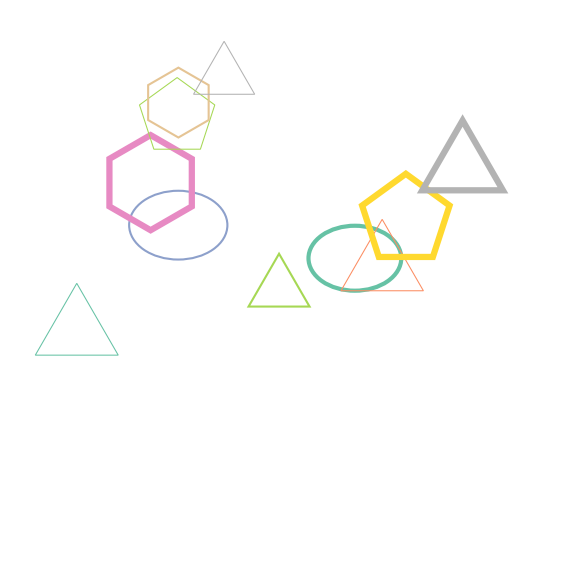[{"shape": "triangle", "thickness": 0.5, "radius": 0.41, "center": [0.133, 0.426]}, {"shape": "oval", "thickness": 2, "radius": 0.4, "center": [0.615, 0.552]}, {"shape": "triangle", "thickness": 0.5, "radius": 0.41, "center": [0.662, 0.537]}, {"shape": "oval", "thickness": 1, "radius": 0.43, "center": [0.309, 0.609]}, {"shape": "hexagon", "thickness": 3, "radius": 0.41, "center": [0.261, 0.683]}, {"shape": "pentagon", "thickness": 0.5, "radius": 0.34, "center": [0.307, 0.796]}, {"shape": "triangle", "thickness": 1, "radius": 0.3, "center": [0.483, 0.499]}, {"shape": "pentagon", "thickness": 3, "radius": 0.4, "center": [0.703, 0.619]}, {"shape": "hexagon", "thickness": 1, "radius": 0.3, "center": [0.309, 0.822]}, {"shape": "triangle", "thickness": 3, "radius": 0.4, "center": [0.801, 0.71]}, {"shape": "triangle", "thickness": 0.5, "radius": 0.31, "center": [0.388, 0.866]}]